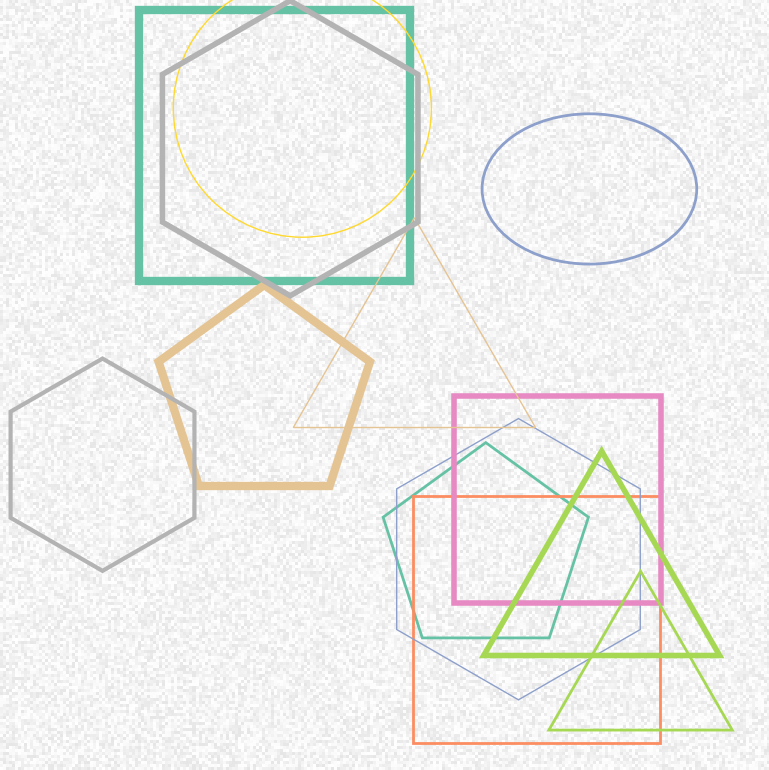[{"shape": "square", "thickness": 3, "radius": 0.88, "center": [0.356, 0.811]}, {"shape": "pentagon", "thickness": 1, "radius": 0.7, "center": [0.631, 0.285]}, {"shape": "square", "thickness": 1, "radius": 0.8, "center": [0.697, 0.195]}, {"shape": "hexagon", "thickness": 0.5, "radius": 0.91, "center": [0.673, 0.274]}, {"shape": "oval", "thickness": 1, "radius": 0.7, "center": [0.765, 0.755]}, {"shape": "square", "thickness": 2, "radius": 0.67, "center": [0.724, 0.351]}, {"shape": "triangle", "thickness": 1, "radius": 0.69, "center": [0.832, 0.121]}, {"shape": "triangle", "thickness": 2, "radius": 0.88, "center": [0.781, 0.237]}, {"shape": "circle", "thickness": 0.5, "radius": 0.84, "center": [0.393, 0.86]}, {"shape": "triangle", "thickness": 0.5, "radius": 0.91, "center": [0.538, 0.536]}, {"shape": "pentagon", "thickness": 3, "radius": 0.72, "center": [0.343, 0.486]}, {"shape": "hexagon", "thickness": 1.5, "radius": 0.69, "center": [0.133, 0.396]}, {"shape": "hexagon", "thickness": 2, "radius": 0.96, "center": [0.377, 0.807]}]